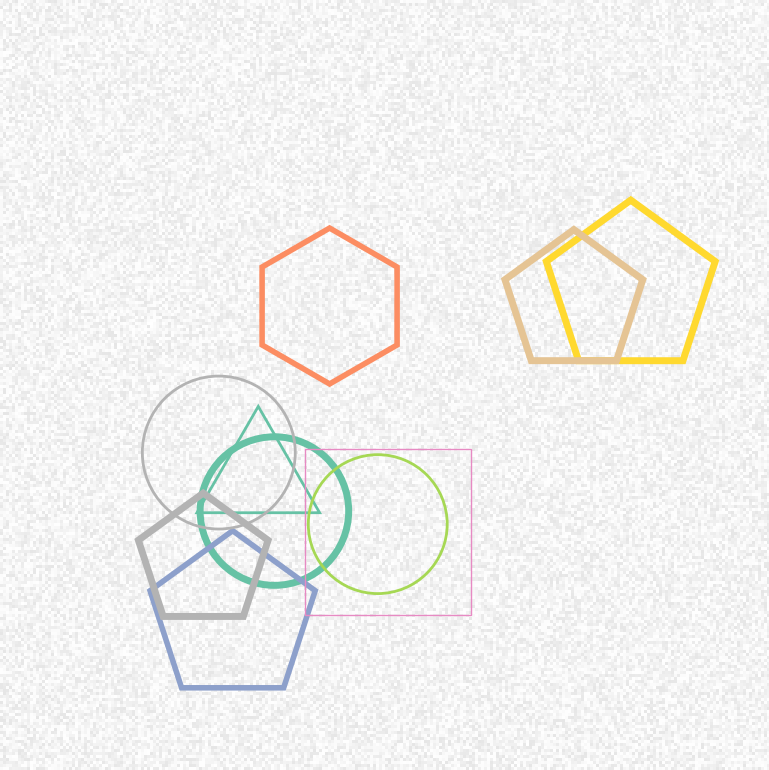[{"shape": "triangle", "thickness": 1, "radius": 0.46, "center": [0.335, 0.38]}, {"shape": "circle", "thickness": 2.5, "radius": 0.48, "center": [0.356, 0.336]}, {"shape": "hexagon", "thickness": 2, "radius": 0.51, "center": [0.428, 0.603]}, {"shape": "pentagon", "thickness": 2, "radius": 0.56, "center": [0.302, 0.198]}, {"shape": "square", "thickness": 0.5, "radius": 0.54, "center": [0.504, 0.309]}, {"shape": "circle", "thickness": 1, "radius": 0.45, "center": [0.491, 0.319]}, {"shape": "pentagon", "thickness": 2.5, "radius": 0.58, "center": [0.819, 0.625]}, {"shape": "pentagon", "thickness": 2.5, "radius": 0.47, "center": [0.745, 0.608]}, {"shape": "circle", "thickness": 1, "radius": 0.5, "center": [0.284, 0.412]}, {"shape": "pentagon", "thickness": 2.5, "radius": 0.44, "center": [0.264, 0.271]}]